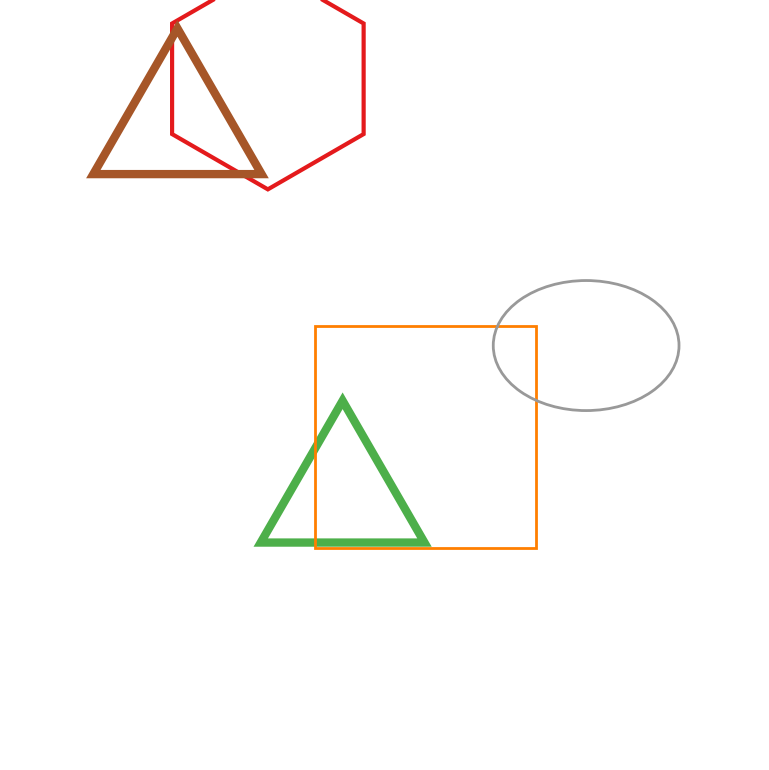[{"shape": "hexagon", "thickness": 1.5, "radius": 0.72, "center": [0.348, 0.898]}, {"shape": "triangle", "thickness": 3, "radius": 0.61, "center": [0.445, 0.357]}, {"shape": "square", "thickness": 1, "radius": 0.72, "center": [0.553, 0.432]}, {"shape": "triangle", "thickness": 3, "radius": 0.63, "center": [0.23, 0.837]}, {"shape": "oval", "thickness": 1, "radius": 0.6, "center": [0.761, 0.551]}]